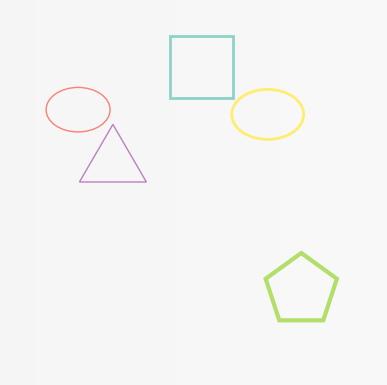[{"shape": "square", "thickness": 2, "radius": 0.41, "center": [0.52, 0.826]}, {"shape": "oval", "thickness": 1, "radius": 0.41, "center": [0.202, 0.715]}, {"shape": "pentagon", "thickness": 3, "radius": 0.48, "center": [0.777, 0.246]}, {"shape": "triangle", "thickness": 1, "radius": 0.5, "center": [0.291, 0.577]}, {"shape": "oval", "thickness": 2, "radius": 0.46, "center": [0.691, 0.703]}]